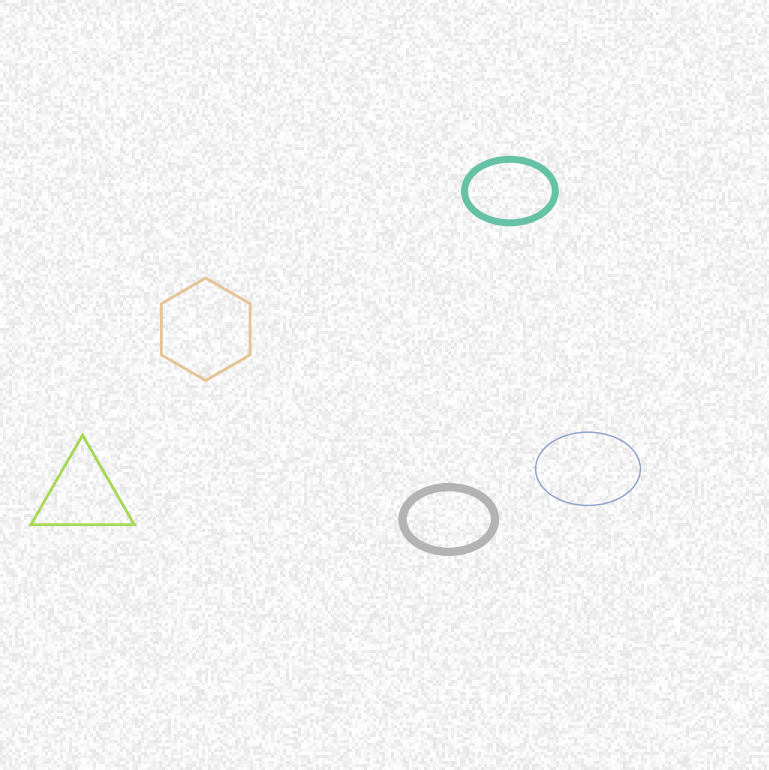[{"shape": "oval", "thickness": 2.5, "radius": 0.29, "center": [0.662, 0.752]}, {"shape": "oval", "thickness": 0.5, "radius": 0.34, "center": [0.764, 0.391]}, {"shape": "triangle", "thickness": 1, "radius": 0.39, "center": [0.107, 0.357]}, {"shape": "hexagon", "thickness": 1, "radius": 0.33, "center": [0.267, 0.572]}, {"shape": "oval", "thickness": 3, "radius": 0.3, "center": [0.583, 0.325]}]